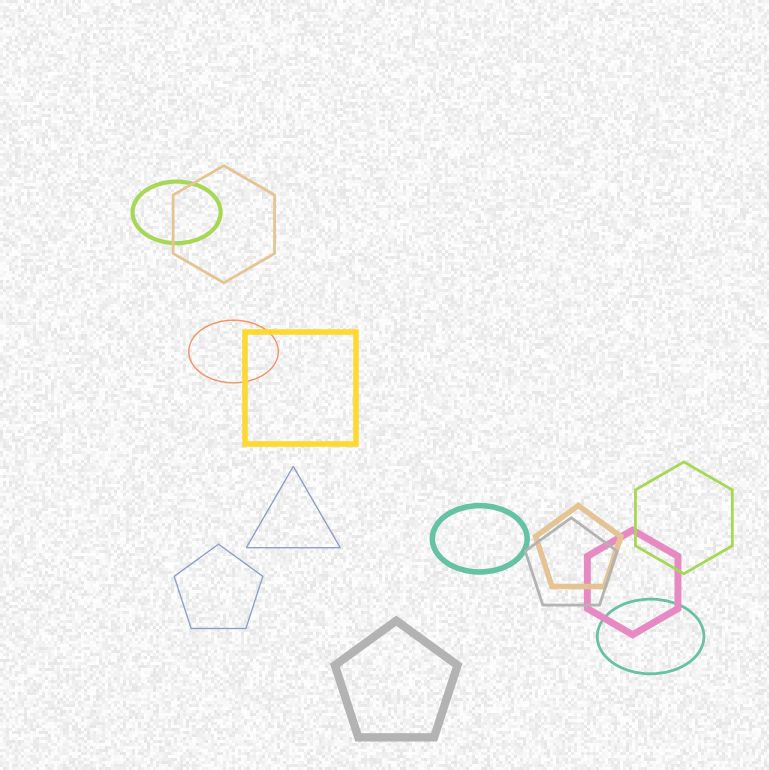[{"shape": "oval", "thickness": 2, "radius": 0.31, "center": [0.623, 0.3]}, {"shape": "oval", "thickness": 1, "radius": 0.35, "center": [0.845, 0.173]}, {"shape": "oval", "thickness": 0.5, "radius": 0.29, "center": [0.303, 0.543]}, {"shape": "pentagon", "thickness": 0.5, "radius": 0.3, "center": [0.284, 0.233]}, {"shape": "triangle", "thickness": 0.5, "radius": 0.35, "center": [0.381, 0.324]}, {"shape": "hexagon", "thickness": 2.5, "radius": 0.34, "center": [0.822, 0.244]}, {"shape": "hexagon", "thickness": 1, "radius": 0.36, "center": [0.888, 0.327]}, {"shape": "oval", "thickness": 1.5, "radius": 0.29, "center": [0.229, 0.724]}, {"shape": "square", "thickness": 2, "radius": 0.36, "center": [0.39, 0.496]}, {"shape": "hexagon", "thickness": 1, "radius": 0.38, "center": [0.291, 0.709]}, {"shape": "pentagon", "thickness": 2, "radius": 0.29, "center": [0.751, 0.285]}, {"shape": "pentagon", "thickness": 3, "radius": 0.42, "center": [0.515, 0.11]}, {"shape": "pentagon", "thickness": 1, "radius": 0.31, "center": [0.742, 0.265]}]